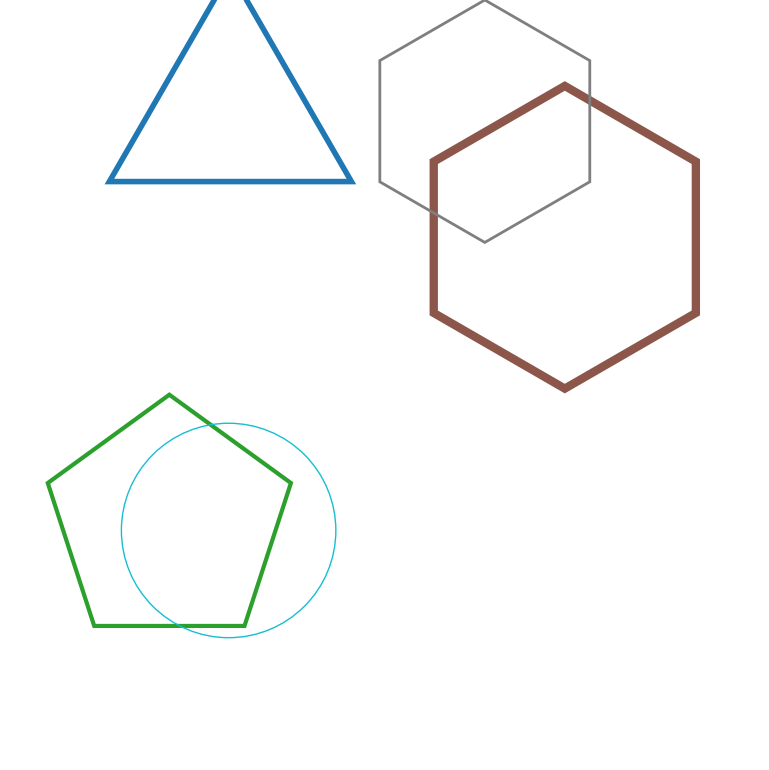[{"shape": "triangle", "thickness": 2, "radius": 0.91, "center": [0.299, 0.855]}, {"shape": "pentagon", "thickness": 1.5, "radius": 0.83, "center": [0.22, 0.321]}, {"shape": "hexagon", "thickness": 3, "radius": 0.98, "center": [0.734, 0.692]}, {"shape": "hexagon", "thickness": 1, "radius": 0.79, "center": [0.63, 0.843]}, {"shape": "circle", "thickness": 0.5, "radius": 0.7, "center": [0.297, 0.311]}]